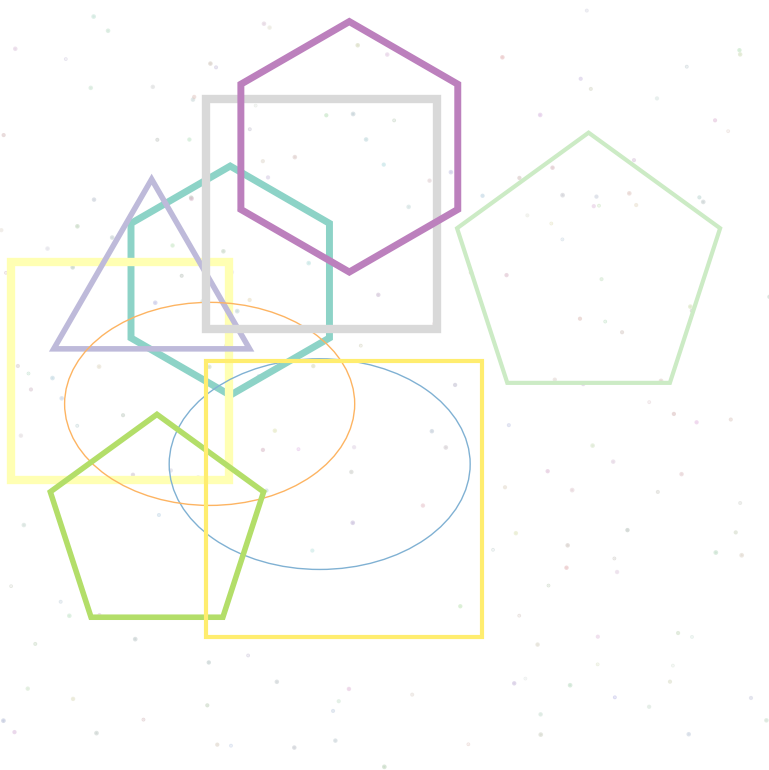[{"shape": "hexagon", "thickness": 2.5, "radius": 0.74, "center": [0.299, 0.636]}, {"shape": "square", "thickness": 3, "radius": 0.71, "center": [0.156, 0.519]}, {"shape": "triangle", "thickness": 2, "radius": 0.73, "center": [0.197, 0.62]}, {"shape": "oval", "thickness": 0.5, "radius": 0.98, "center": [0.415, 0.397]}, {"shape": "oval", "thickness": 0.5, "radius": 0.94, "center": [0.272, 0.475]}, {"shape": "pentagon", "thickness": 2, "radius": 0.73, "center": [0.204, 0.316]}, {"shape": "square", "thickness": 3, "radius": 0.75, "center": [0.418, 0.722]}, {"shape": "hexagon", "thickness": 2.5, "radius": 0.81, "center": [0.454, 0.809]}, {"shape": "pentagon", "thickness": 1.5, "radius": 0.9, "center": [0.764, 0.648]}, {"shape": "square", "thickness": 1.5, "radius": 0.9, "center": [0.447, 0.351]}]